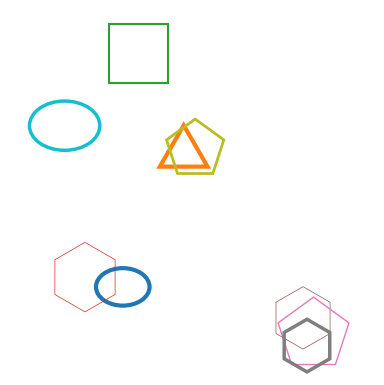[{"shape": "oval", "thickness": 3, "radius": 0.35, "center": [0.319, 0.255]}, {"shape": "triangle", "thickness": 3, "radius": 0.36, "center": [0.477, 0.603]}, {"shape": "square", "thickness": 1.5, "radius": 0.38, "center": [0.36, 0.861]}, {"shape": "hexagon", "thickness": 0.5, "radius": 0.45, "center": [0.221, 0.28]}, {"shape": "hexagon", "thickness": 0.5, "radius": 0.41, "center": [0.787, 0.174]}, {"shape": "pentagon", "thickness": 1, "radius": 0.48, "center": [0.814, 0.131]}, {"shape": "hexagon", "thickness": 2.5, "radius": 0.34, "center": [0.797, 0.102]}, {"shape": "pentagon", "thickness": 2, "radius": 0.39, "center": [0.507, 0.613]}, {"shape": "oval", "thickness": 2.5, "radius": 0.46, "center": [0.168, 0.674]}]